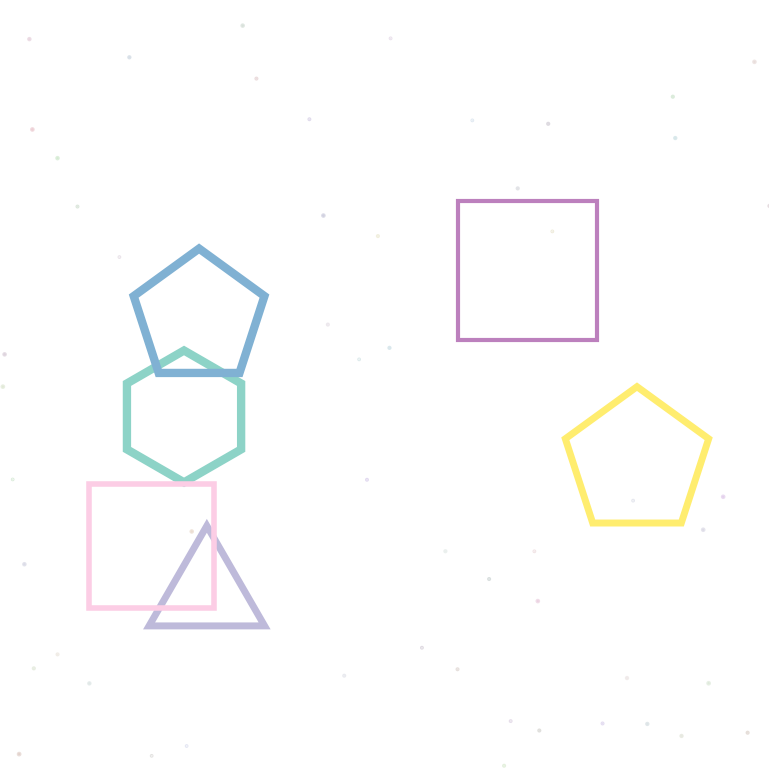[{"shape": "hexagon", "thickness": 3, "radius": 0.43, "center": [0.239, 0.459]}, {"shape": "triangle", "thickness": 2.5, "radius": 0.43, "center": [0.269, 0.23]}, {"shape": "pentagon", "thickness": 3, "radius": 0.45, "center": [0.259, 0.588]}, {"shape": "square", "thickness": 2, "radius": 0.4, "center": [0.197, 0.291]}, {"shape": "square", "thickness": 1.5, "radius": 0.45, "center": [0.685, 0.649]}, {"shape": "pentagon", "thickness": 2.5, "radius": 0.49, "center": [0.827, 0.4]}]